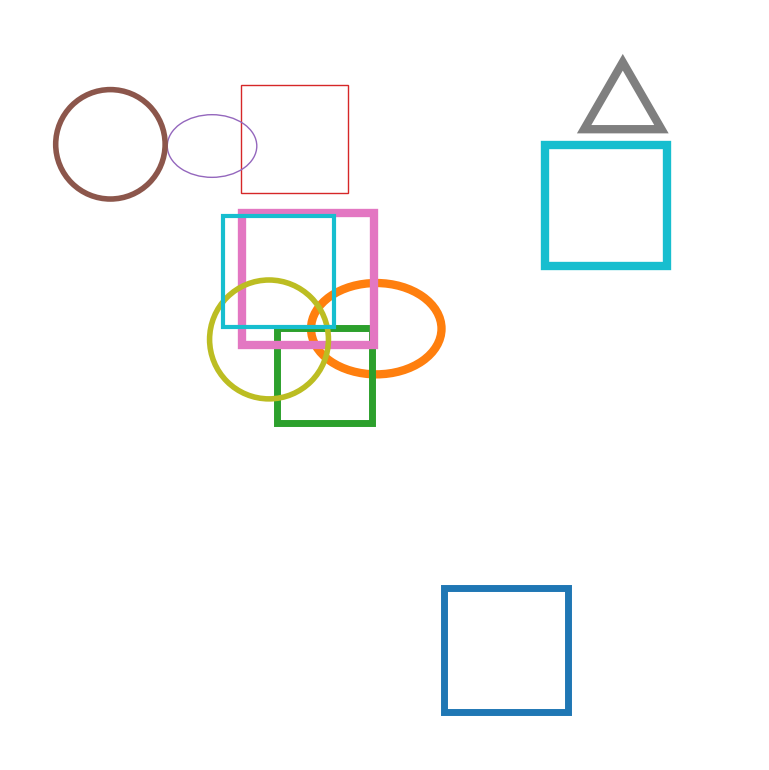[{"shape": "square", "thickness": 2.5, "radius": 0.4, "center": [0.657, 0.156]}, {"shape": "oval", "thickness": 3, "radius": 0.42, "center": [0.489, 0.573]}, {"shape": "square", "thickness": 2.5, "radius": 0.31, "center": [0.422, 0.512]}, {"shape": "square", "thickness": 0.5, "radius": 0.35, "center": [0.382, 0.82]}, {"shape": "oval", "thickness": 0.5, "radius": 0.29, "center": [0.275, 0.81]}, {"shape": "circle", "thickness": 2, "radius": 0.36, "center": [0.143, 0.813]}, {"shape": "square", "thickness": 3, "radius": 0.43, "center": [0.4, 0.637]}, {"shape": "triangle", "thickness": 3, "radius": 0.29, "center": [0.809, 0.861]}, {"shape": "circle", "thickness": 2, "radius": 0.39, "center": [0.349, 0.559]}, {"shape": "square", "thickness": 1.5, "radius": 0.36, "center": [0.362, 0.648]}, {"shape": "square", "thickness": 3, "radius": 0.39, "center": [0.787, 0.733]}]